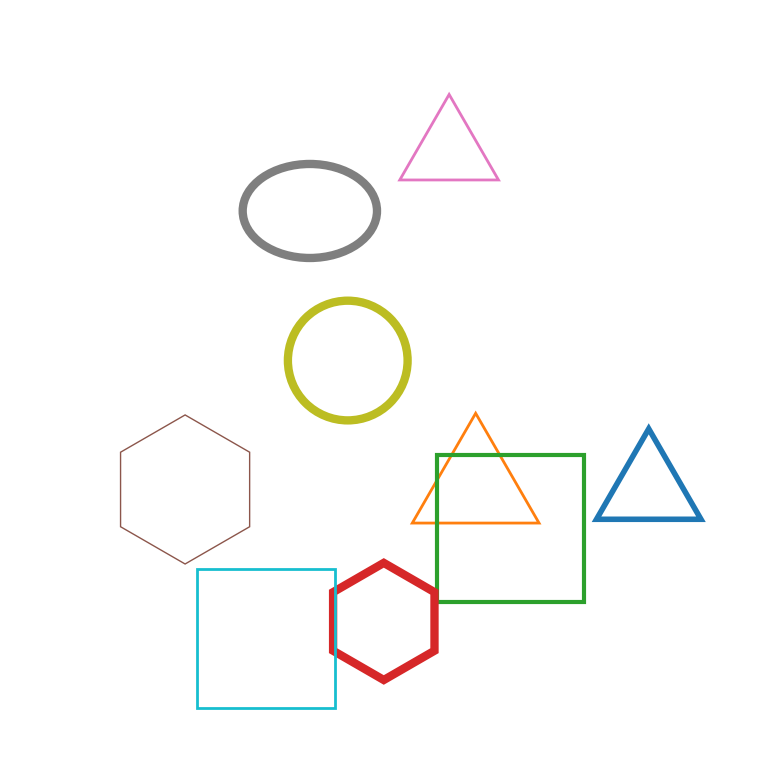[{"shape": "triangle", "thickness": 2, "radius": 0.39, "center": [0.843, 0.365]}, {"shape": "triangle", "thickness": 1, "radius": 0.48, "center": [0.618, 0.368]}, {"shape": "square", "thickness": 1.5, "radius": 0.48, "center": [0.663, 0.313]}, {"shape": "hexagon", "thickness": 3, "radius": 0.38, "center": [0.498, 0.193]}, {"shape": "hexagon", "thickness": 0.5, "radius": 0.48, "center": [0.24, 0.364]}, {"shape": "triangle", "thickness": 1, "radius": 0.37, "center": [0.583, 0.803]}, {"shape": "oval", "thickness": 3, "radius": 0.44, "center": [0.402, 0.726]}, {"shape": "circle", "thickness": 3, "radius": 0.39, "center": [0.452, 0.532]}, {"shape": "square", "thickness": 1, "radius": 0.45, "center": [0.345, 0.17]}]